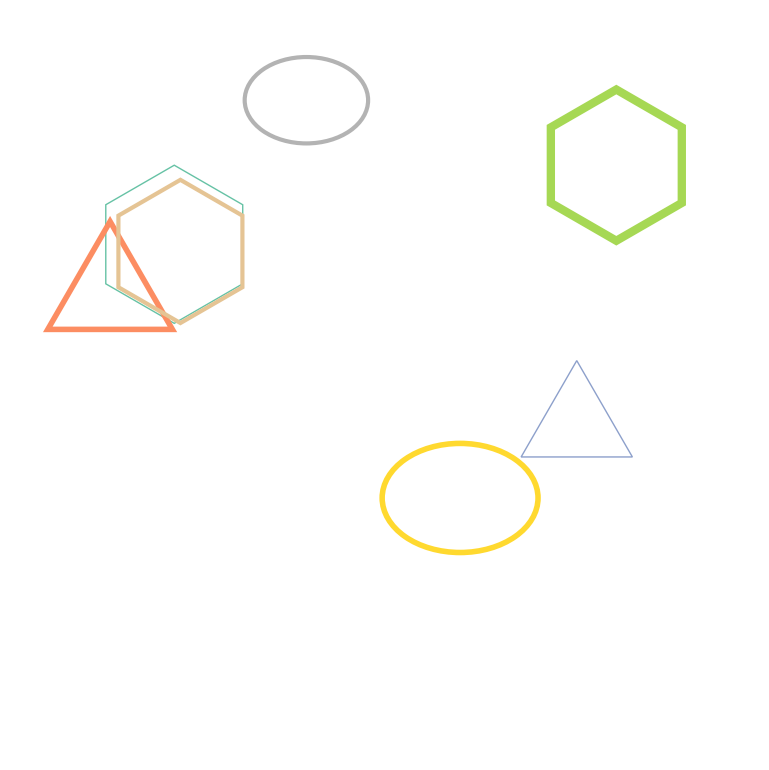[{"shape": "hexagon", "thickness": 0.5, "radius": 0.51, "center": [0.226, 0.683]}, {"shape": "triangle", "thickness": 2, "radius": 0.47, "center": [0.143, 0.619]}, {"shape": "triangle", "thickness": 0.5, "radius": 0.42, "center": [0.749, 0.448]}, {"shape": "hexagon", "thickness": 3, "radius": 0.49, "center": [0.8, 0.786]}, {"shape": "oval", "thickness": 2, "radius": 0.51, "center": [0.598, 0.353]}, {"shape": "hexagon", "thickness": 1.5, "radius": 0.46, "center": [0.234, 0.673]}, {"shape": "oval", "thickness": 1.5, "radius": 0.4, "center": [0.398, 0.87]}]